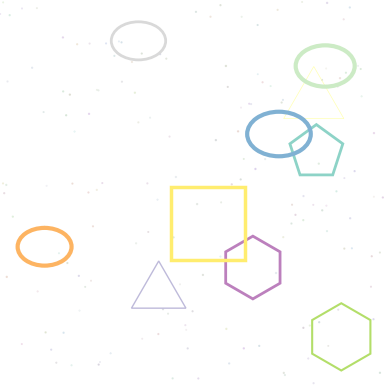[{"shape": "pentagon", "thickness": 2, "radius": 0.36, "center": [0.822, 0.604]}, {"shape": "triangle", "thickness": 0.5, "radius": 0.45, "center": [0.815, 0.737]}, {"shape": "triangle", "thickness": 1, "radius": 0.41, "center": [0.412, 0.24]}, {"shape": "oval", "thickness": 3, "radius": 0.41, "center": [0.725, 0.652]}, {"shape": "oval", "thickness": 3, "radius": 0.35, "center": [0.116, 0.359]}, {"shape": "hexagon", "thickness": 1.5, "radius": 0.44, "center": [0.886, 0.125]}, {"shape": "oval", "thickness": 2, "radius": 0.35, "center": [0.36, 0.894]}, {"shape": "hexagon", "thickness": 2, "radius": 0.41, "center": [0.657, 0.305]}, {"shape": "oval", "thickness": 3, "radius": 0.38, "center": [0.845, 0.829]}, {"shape": "square", "thickness": 2.5, "radius": 0.48, "center": [0.541, 0.419]}]